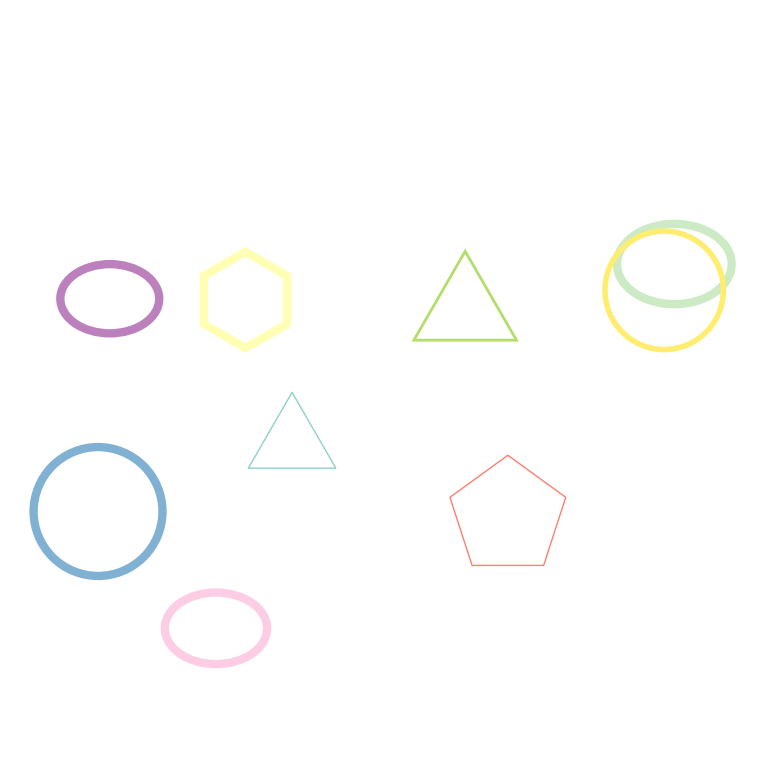[{"shape": "triangle", "thickness": 0.5, "radius": 0.33, "center": [0.379, 0.425]}, {"shape": "hexagon", "thickness": 3, "radius": 0.31, "center": [0.319, 0.611]}, {"shape": "pentagon", "thickness": 0.5, "radius": 0.4, "center": [0.66, 0.33]}, {"shape": "circle", "thickness": 3, "radius": 0.42, "center": [0.127, 0.336]}, {"shape": "triangle", "thickness": 1, "radius": 0.38, "center": [0.604, 0.597]}, {"shape": "oval", "thickness": 3, "radius": 0.33, "center": [0.28, 0.184]}, {"shape": "oval", "thickness": 3, "radius": 0.32, "center": [0.143, 0.612]}, {"shape": "oval", "thickness": 3, "radius": 0.37, "center": [0.876, 0.657]}, {"shape": "circle", "thickness": 2, "radius": 0.38, "center": [0.863, 0.623]}]